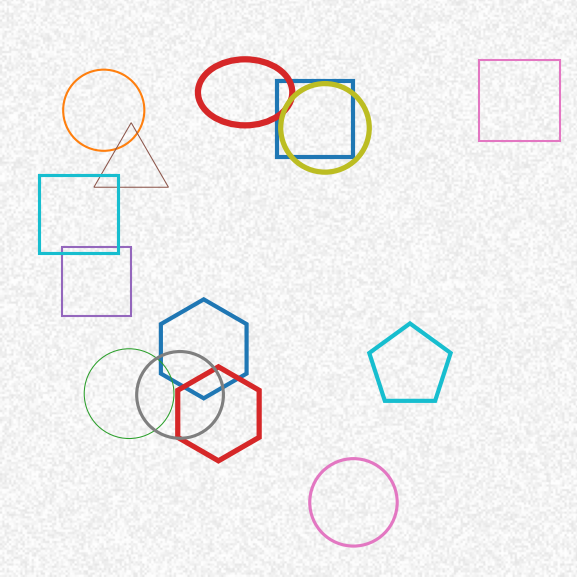[{"shape": "hexagon", "thickness": 2, "radius": 0.43, "center": [0.353, 0.395]}, {"shape": "square", "thickness": 2, "radius": 0.33, "center": [0.545, 0.792]}, {"shape": "circle", "thickness": 1, "radius": 0.35, "center": [0.18, 0.808]}, {"shape": "circle", "thickness": 0.5, "radius": 0.39, "center": [0.224, 0.317]}, {"shape": "hexagon", "thickness": 2.5, "radius": 0.41, "center": [0.378, 0.283]}, {"shape": "oval", "thickness": 3, "radius": 0.41, "center": [0.424, 0.839]}, {"shape": "square", "thickness": 1, "radius": 0.3, "center": [0.167, 0.511]}, {"shape": "triangle", "thickness": 0.5, "radius": 0.37, "center": [0.227, 0.712]}, {"shape": "square", "thickness": 1, "radius": 0.35, "center": [0.899, 0.826]}, {"shape": "circle", "thickness": 1.5, "radius": 0.38, "center": [0.612, 0.129]}, {"shape": "circle", "thickness": 1.5, "radius": 0.38, "center": [0.312, 0.315]}, {"shape": "circle", "thickness": 2.5, "radius": 0.38, "center": [0.563, 0.778]}, {"shape": "pentagon", "thickness": 2, "radius": 0.37, "center": [0.71, 0.365]}, {"shape": "square", "thickness": 1.5, "radius": 0.34, "center": [0.136, 0.628]}]